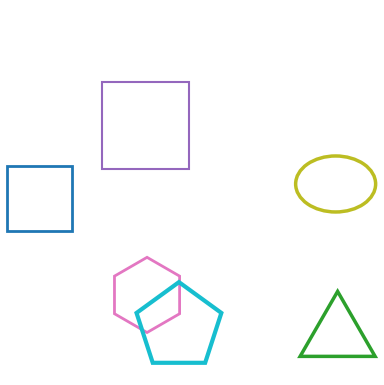[{"shape": "square", "thickness": 2, "radius": 0.42, "center": [0.103, 0.484]}, {"shape": "triangle", "thickness": 2.5, "radius": 0.56, "center": [0.877, 0.131]}, {"shape": "square", "thickness": 1.5, "radius": 0.57, "center": [0.378, 0.675]}, {"shape": "hexagon", "thickness": 2, "radius": 0.49, "center": [0.382, 0.234]}, {"shape": "oval", "thickness": 2.5, "radius": 0.52, "center": [0.872, 0.522]}, {"shape": "pentagon", "thickness": 3, "radius": 0.58, "center": [0.465, 0.151]}]